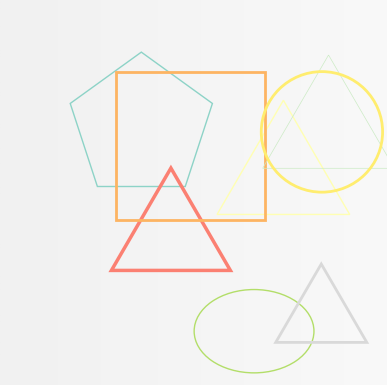[{"shape": "pentagon", "thickness": 1, "radius": 0.96, "center": [0.365, 0.672]}, {"shape": "triangle", "thickness": 1, "radius": 0.99, "center": [0.731, 0.542]}, {"shape": "triangle", "thickness": 2.5, "radius": 0.89, "center": [0.441, 0.386]}, {"shape": "square", "thickness": 2, "radius": 0.96, "center": [0.492, 0.622]}, {"shape": "oval", "thickness": 1, "radius": 0.77, "center": [0.656, 0.14]}, {"shape": "triangle", "thickness": 2, "radius": 0.68, "center": [0.829, 0.179]}, {"shape": "triangle", "thickness": 0.5, "radius": 0.98, "center": [0.848, 0.661]}, {"shape": "circle", "thickness": 2, "radius": 0.78, "center": [0.831, 0.657]}]